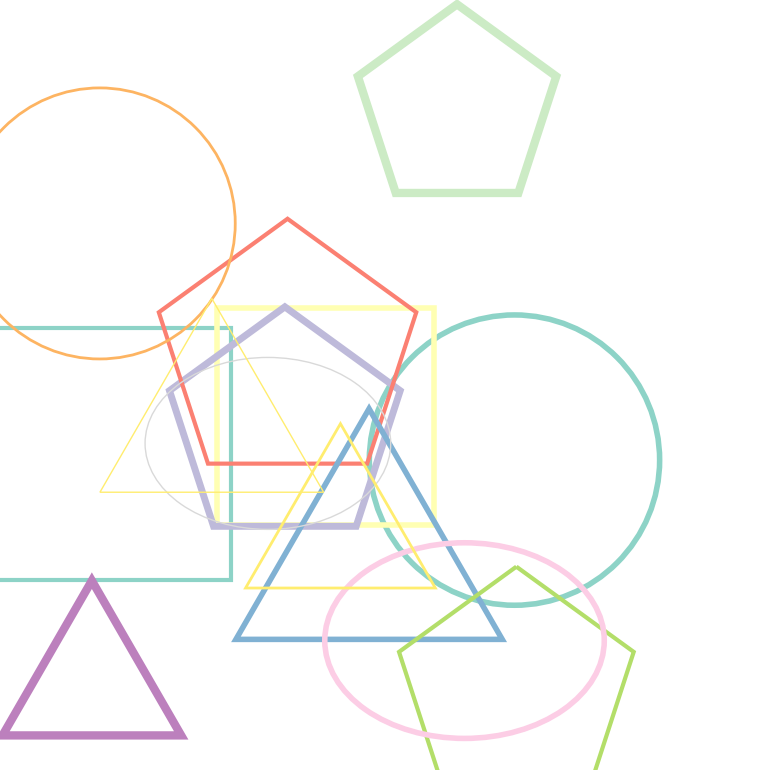[{"shape": "circle", "thickness": 2, "radius": 0.94, "center": [0.668, 0.402]}, {"shape": "square", "thickness": 1.5, "radius": 0.82, "center": [0.136, 0.411]}, {"shape": "square", "thickness": 2, "radius": 0.71, "center": [0.423, 0.459]}, {"shape": "pentagon", "thickness": 2.5, "radius": 0.79, "center": [0.37, 0.444]}, {"shape": "pentagon", "thickness": 1.5, "radius": 0.88, "center": [0.373, 0.54]}, {"shape": "triangle", "thickness": 2, "radius": 1.0, "center": [0.479, 0.269]}, {"shape": "circle", "thickness": 1, "radius": 0.88, "center": [0.13, 0.71]}, {"shape": "pentagon", "thickness": 1.5, "radius": 0.8, "center": [0.671, 0.104]}, {"shape": "oval", "thickness": 2, "radius": 0.91, "center": [0.603, 0.168]}, {"shape": "oval", "thickness": 0.5, "radius": 0.8, "center": [0.348, 0.424]}, {"shape": "triangle", "thickness": 3, "radius": 0.67, "center": [0.119, 0.112]}, {"shape": "pentagon", "thickness": 3, "radius": 0.68, "center": [0.594, 0.859]}, {"shape": "triangle", "thickness": 0.5, "radius": 0.84, "center": [0.275, 0.445]}, {"shape": "triangle", "thickness": 1, "radius": 0.71, "center": [0.442, 0.307]}]